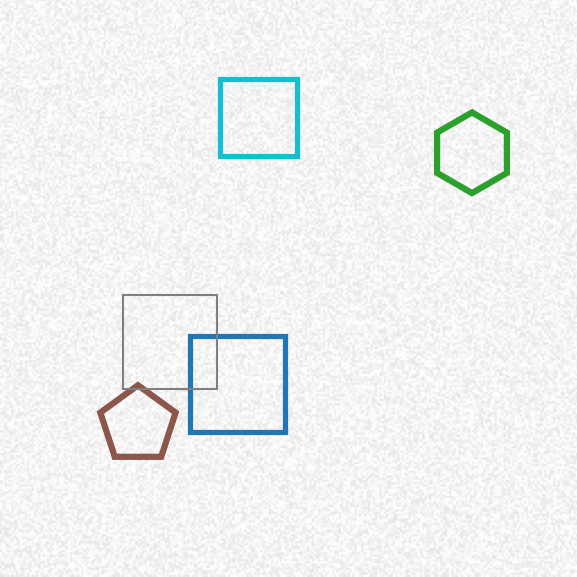[{"shape": "square", "thickness": 2.5, "radius": 0.41, "center": [0.411, 0.334]}, {"shape": "hexagon", "thickness": 3, "radius": 0.35, "center": [0.817, 0.735]}, {"shape": "pentagon", "thickness": 3, "radius": 0.34, "center": [0.239, 0.264]}, {"shape": "square", "thickness": 1, "radius": 0.41, "center": [0.294, 0.407]}, {"shape": "square", "thickness": 2.5, "radius": 0.34, "center": [0.448, 0.796]}]